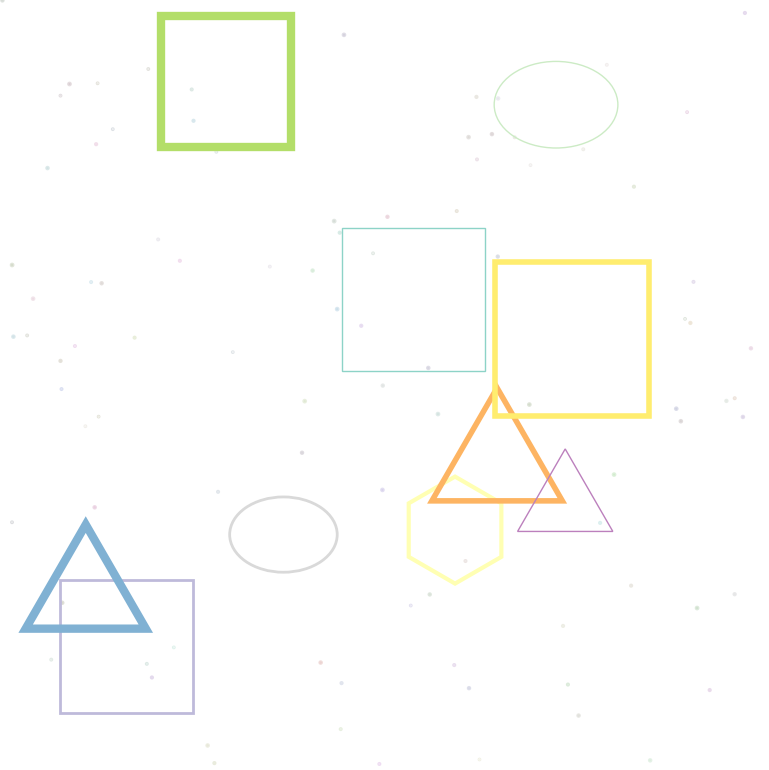[{"shape": "square", "thickness": 0.5, "radius": 0.46, "center": [0.537, 0.611]}, {"shape": "hexagon", "thickness": 1.5, "radius": 0.35, "center": [0.591, 0.312]}, {"shape": "square", "thickness": 1, "radius": 0.43, "center": [0.165, 0.161]}, {"shape": "triangle", "thickness": 3, "radius": 0.45, "center": [0.111, 0.229]}, {"shape": "triangle", "thickness": 2, "radius": 0.49, "center": [0.646, 0.398]}, {"shape": "square", "thickness": 3, "radius": 0.42, "center": [0.294, 0.894]}, {"shape": "oval", "thickness": 1, "radius": 0.35, "center": [0.368, 0.306]}, {"shape": "triangle", "thickness": 0.5, "radius": 0.36, "center": [0.734, 0.346]}, {"shape": "oval", "thickness": 0.5, "radius": 0.4, "center": [0.722, 0.864]}, {"shape": "square", "thickness": 2, "radius": 0.5, "center": [0.743, 0.56]}]